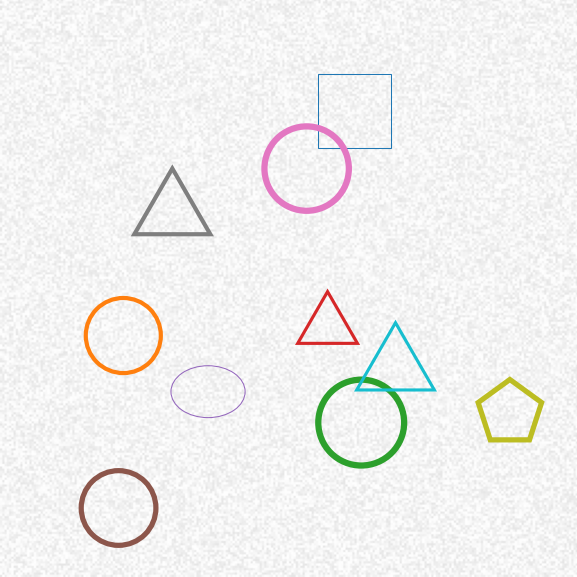[{"shape": "square", "thickness": 0.5, "radius": 0.32, "center": [0.614, 0.807]}, {"shape": "circle", "thickness": 2, "radius": 0.33, "center": [0.214, 0.418]}, {"shape": "circle", "thickness": 3, "radius": 0.37, "center": [0.625, 0.267]}, {"shape": "triangle", "thickness": 1.5, "radius": 0.3, "center": [0.567, 0.434]}, {"shape": "oval", "thickness": 0.5, "radius": 0.32, "center": [0.36, 0.321]}, {"shape": "circle", "thickness": 2.5, "radius": 0.32, "center": [0.205, 0.119]}, {"shape": "circle", "thickness": 3, "radius": 0.37, "center": [0.531, 0.707]}, {"shape": "triangle", "thickness": 2, "radius": 0.38, "center": [0.298, 0.631]}, {"shape": "pentagon", "thickness": 2.5, "radius": 0.29, "center": [0.883, 0.284]}, {"shape": "triangle", "thickness": 1.5, "radius": 0.39, "center": [0.685, 0.363]}]